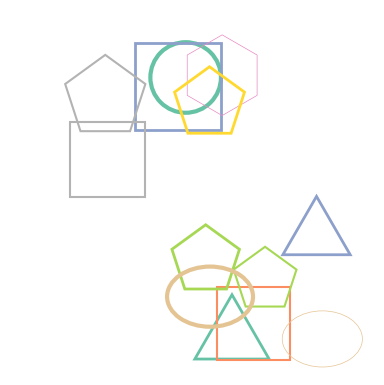[{"shape": "triangle", "thickness": 2, "radius": 0.56, "center": [0.603, 0.123]}, {"shape": "circle", "thickness": 3, "radius": 0.46, "center": [0.482, 0.799]}, {"shape": "square", "thickness": 1.5, "radius": 0.47, "center": [0.659, 0.16]}, {"shape": "square", "thickness": 2, "radius": 0.56, "center": [0.463, 0.775]}, {"shape": "triangle", "thickness": 2, "radius": 0.51, "center": [0.822, 0.389]}, {"shape": "hexagon", "thickness": 0.5, "radius": 0.52, "center": [0.577, 0.805]}, {"shape": "pentagon", "thickness": 2, "radius": 0.46, "center": [0.534, 0.324]}, {"shape": "pentagon", "thickness": 1.5, "radius": 0.43, "center": [0.688, 0.273]}, {"shape": "pentagon", "thickness": 2, "radius": 0.48, "center": [0.544, 0.731]}, {"shape": "oval", "thickness": 3, "radius": 0.56, "center": [0.546, 0.229]}, {"shape": "oval", "thickness": 0.5, "radius": 0.52, "center": [0.837, 0.12]}, {"shape": "pentagon", "thickness": 1.5, "radius": 0.55, "center": [0.273, 0.748]}, {"shape": "square", "thickness": 1.5, "radius": 0.49, "center": [0.279, 0.586]}]